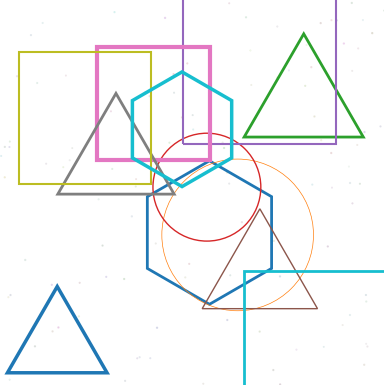[{"shape": "hexagon", "thickness": 2, "radius": 0.93, "center": [0.544, 0.396]}, {"shape": "triangle", "thickness": 2.5, "radius": 0.75, "center": [0.149, 0.106]}, {"shape": "circle", "thickness": 0.5, "radius": 0.98, "center": [0.617, 0.39]}, {"shape": "triangle", "thickness": 2, "radius": 0.89, "center": [0.789, 0.733]}, {"shape": "circle", "thickness": 1, "radius": 0.7, "center": [0.537, 0.514]}, {"shape": "square", "thickness": 1.5, "radius": 1.0, "center": [0.674, 0.824]}, {"shape": "triangle", "thickness": 1, "radius": 0.86, "center": [0.675, 0.285]}, {"shape": "square", "thickness": 3, "radius": 0.73, "center": [0.398, 0.731]}, {"shape": "triangle", "thickness": 2, "radius": 0.87, "center": [0.301, 0.583]}, {"shape": "square", "thickness": 1.5, "radius": 0.86, "center": [0.22, 0.694]}, {"shape": "hexagon", "thickness": 2.5, "radius": 0.74, "center": [0.473, 0.664]}, {"shape": "square", "thickness": 2, "radius": 0.97, "center": [0.826, 0.104]}]